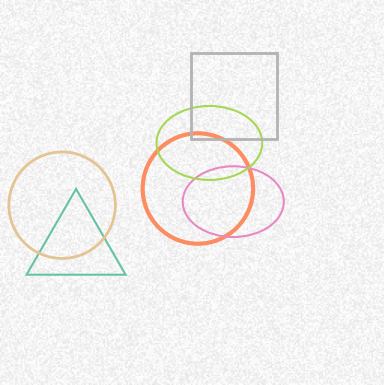[{"shape": "triangle", "thickness": 1.5, "radius": 0.74, "center": [0.198, 0.361]}, {"shape": "circle", "thickness": 3, "radius": 0.72, "center": [0.514, 0.51]}, {"shape": "oval", "thickness": 1.5, "radius": 0.66, "center": [0.606, 0.476]}, {"shape": "oval", "thickness": 1.5, "radius": 0.69, "center": [0.544, 0.629]}, {"shape": "circle", "thickness": 2, "radius": 0.69, "center": [0.161, 0.467]}, {"shape": "square", "thickness": 2, "radius": 0.56, "center": [0.608, 0.751]}]